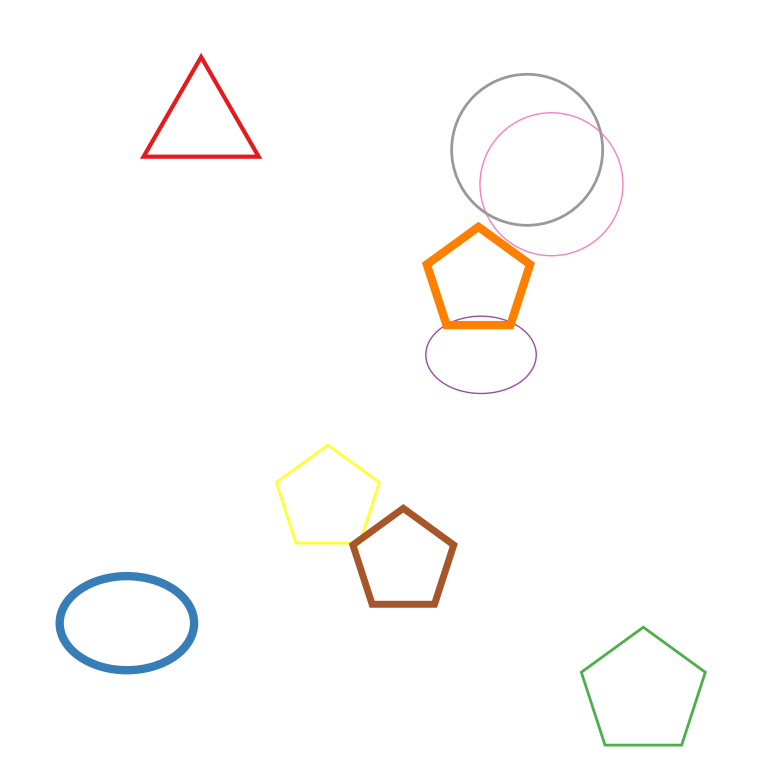[{"shape": "triangle", "thickness": 1.5, "radius": 0.43, "center": [0.261, 0.84]}, {"shape": "oval", "thickness": 3, "radius": 0.44, "center": [0.165, 0.191]}, {"shape": "pentagon", "thickness": 1, "radius": 0.42, "center": [0.835, 0.101]}, {"shape": "oval", "thickness": 0.5, "radius": 0.36, "center": [0.625, 0.539]}, {"shape": "pentagon", "thickness": 3, "radius": 0.35, "center": [0.621, 0.635]}, {"shape": "pentagon", "thickness": 1, "radius": 0.35, "center": [0.426, 0.352]}, {"shape": "pentagon", "thickness": 2.5, "radius": 0.34, "center": [0.524, 0.271]}, {"shape": "circle", "thickness": 0.5, "radius": 0.46, "center": [0.716, 0.761]}, {"shape": "circle", "thickness": 1, "radius": 0.49, "center": [0.685, 0.805]}]